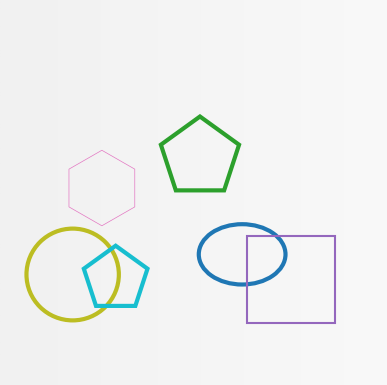[{"shape": "oval", "thickness": 3, "radius": 0.56, "center": [0.625, 0.339]}, {"shape": "pentagon", "thickness": 3, "radius": 0.53, "center": [0.516, 0.591]}, {"shape": "square", "thickness": 1.5, "radius": 0.56, "center": [0.751, 0.275]}, {"shape": "hexagon", "thickness": 0.5, "radius": 0.49, "center": [0.263, 0.512]}, {"shape": "circle", "thickness": 3, "radius": 0.6, "center": [0.188, 0.287]}, {"shape": "pentagon", "thickness": 3, "radius": 0.43, "center": [0.298, 0.275]}]